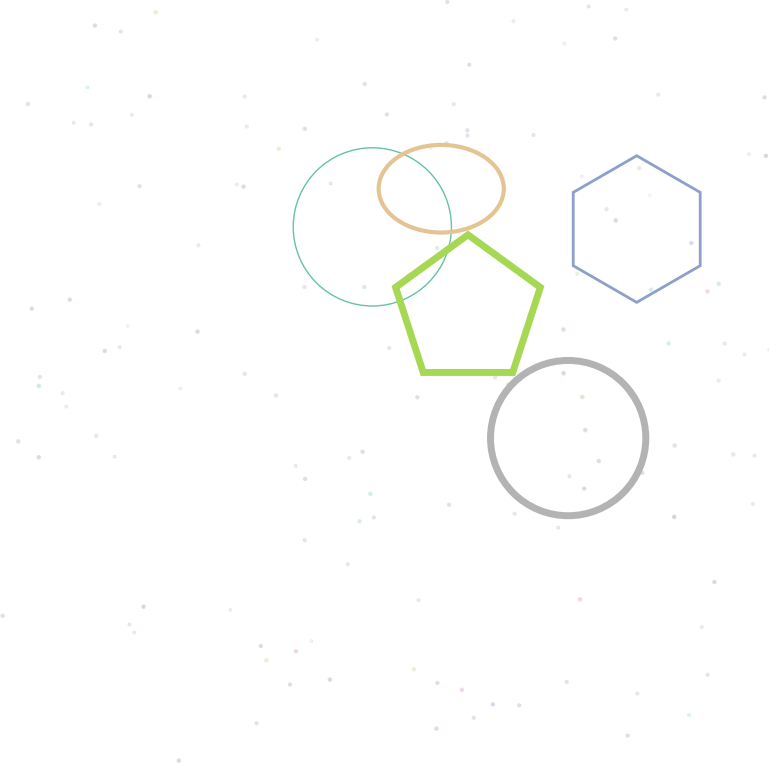[{"shape": "circle", "thickness": 0.5, "radius": 0.51, "center": [0.484, 0.705]}, {"shape": "hexagon", "thickness": 1, "radius": 0.48, "center": [0.827, 0.703]}, {"shape": "pentagon", "thickness": 2.5, "radius": 0.49, "center": [0.608, 0.596]}, {"shape": "oval", "thickness": 1.5, "radius": 0.41, "center": [0.573, 0.755]}, {"shape": "circle", "thickness": 2.5, "radius": 0.5, "center": [0.738, 0.431]}]